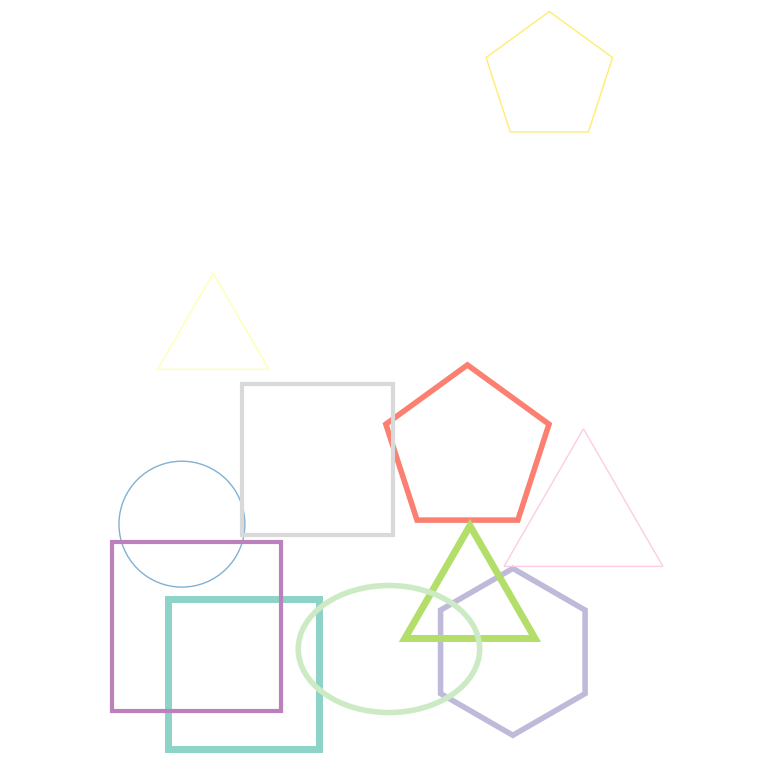[{"shape": "square", "thickness": 2.5, "radius": 0.49, "center": [0.316, 0.125]}, {"shape": "triangle", "thickness": 0.5, "radius": 0.42, "center": [0.277, 0.562]}, {"shape": "hexagon", "thickness": 2, "radius": 0.54, "center": [0.666, 0.153]}, {"shape": "pentagon", "thickness": 2, "radius": 0.56, "center": [0.607, 0.415]}, {"shape": "circle", "thickness": 0.5, "radius": 0.41, "center": [0.236, 0.319]}, {"shape": "triangle", "thickness": 2.5, "radius": 0.49, "center": [0.61, 0.22]}, {"shape": "triangle", "thickness": 0.5, "radius": 0.6, "center": [0.758, 0.324]}, {"shape": "square", "thickness": 1.5, "radius": 0.49, "center": [0.412, 0.403]}, {"shape": "square", "thickness": 1.5, "radius": 0.55, "center": [0.255, 0.186]}, {"shape": "oval", "thickness": 2, "radius": 0.59, "center": [0.505, 0.157]}, {"shape": "pentagon", "thickness": 0.5, "radius": 0.43, "center": [0.713, 0.899]}]